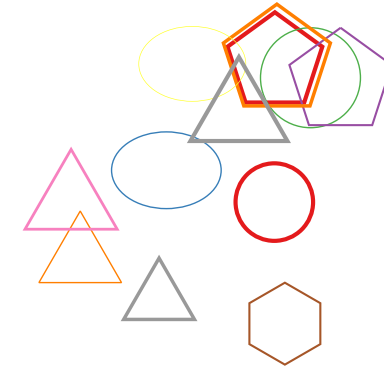[{"shape": "circle", "thickness": 3, "radius": 0.5, "center": [0.713, 0.475]}, {"shape": "pentagon", "thickness": 3, "radius": 0.65, "center": [0.714, 0.839]}, {"shape": "oval", "thickness": 1, "radius": 0.71, "center": [0.432, 0.558]}, {"shape": "circle", "thickness": 1, "radius": 0.65, "center": [0.806, 0.798]}, {"shape": "pentagon", "thickness": 1.5, "radius": 0.7, "center": [0.885, 0.788]}, {"shape": "triangle", "thickness": 1, "radius": 0.62, "center": [0.208, 0.328]}, {"shape": "pentagon", "thickness": 2.5, "radius": 0.73, "center": [0.719, 0.843]}, {"shape": "oval", "thickness": 0.5, "radius": 0.69, "center": [0.499, 0.834]}, {"shape": "hexagon", "thickness": 1.5, "radius": 0.53, "center": [0.74, 0.159]}, {"shape": "triangle", "thickness": 2, "radius": 0.69, "center": [0.185, 0.474]}, {"shape": "triangle", "thickness": 2.5, "radius": 0.53, "center": [0.413, 0.223]}, {"shape": "triangle", "thickness": 3, "radius": 0.73, "center": [0.621, 0.706]}]